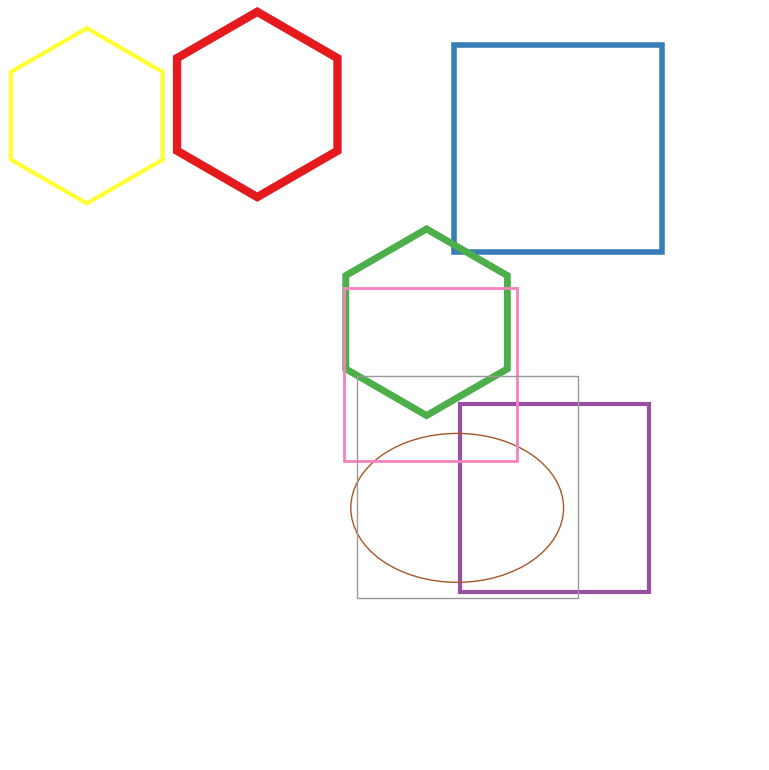[{"shape": "hexagon", "thickness": 3, "radius": 0.6, "center": [0.334, 0.864]}, {"shape": "square", "thickness": 2, "radius": 0.67, "center": [0.725, 0.807]}, {"shape": "hexagon", "thickness": 2.5, "radius": 0.61, "center": [0.554, 0.582]}, {"shape": "square", "thickness": 1.5, "radius": 0.61, "center": [0.72, 0.353]}, {"shape": "hexagon", "thickness": 1.5, "radius": 0.57, "center": [0.113, 0.85]}, {"shape": "oval", "thickness": 0.5, "radius": 0.69, "center": [0.594, 0.34]}, {"shape": "square", "thickness": 1, "radius": 0.56, "center": [0.559, 0.514]}, {"shape": "square", "thickness": 0.5, "radius": 0.72, "center": [0.607, 0.367]}]